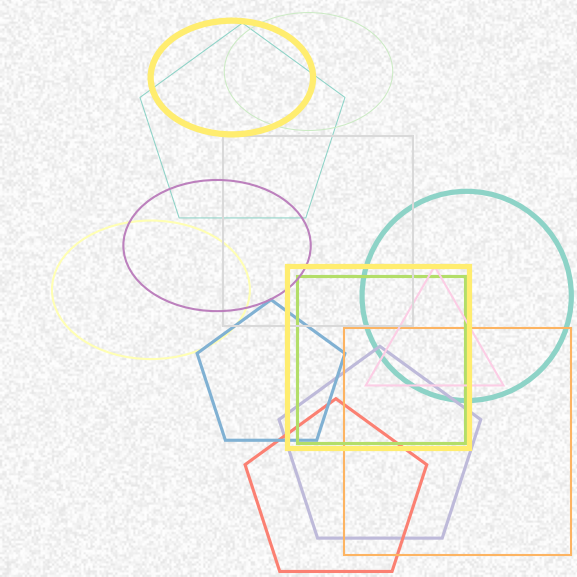[{"shape": "pentagon", "thickness": 0.5, "radius": 0.93, "center": [0.42, 0.773]}, {"shape": "circle", "thickness": 2.5, "radius": 0.91, "center": [0.808, 0.487]}, {"shape": "oval", "thickness": 1, "radius": 0.86, "center": [0.261, 0.497]}, {"shape": "pentagon", "thickness": 1.5, "radius": 0.92, "center": [0.658, 0.216]}, {"shape": "pentagon", "thickness": 1.5, "radius": 0.83, "center": [0.582, 0.143]}, {"shape": "pentagon", "thickness": 1.5, "radius": 0.67, "center": [0.469, 0.346]}, {"shape": "square", "thickness": 1, "radius": 0.98, "center": [0.792, 0.235]}, {"shape": "square", "thickness": 1.5, "radius": 0.73, "center": [0.66, 0.376]}, {"shape": "triangle", "thickness": 1, "radius": 0.69, "center": [0.753, 0.4]}, {"shape": "square", "thickness": 1, "radius": 0.82, "center": [0.55, 0.598]}, {"shape": "oval", "thickness": 1, "radius": 0.81, "center": [0.376, 0.574]}, {"shape": "oval", "thickness": 0.5, "radius": 0.73, "center": [0.534, 0.875]}, {"shape": "oval", "thickness": 3, "radius": 0.7, "center": [0.401, 0.865]}, {"shape": "square", "thickness": 2.5, "radius": 0.79, "center": [0.654, 0.381]}]